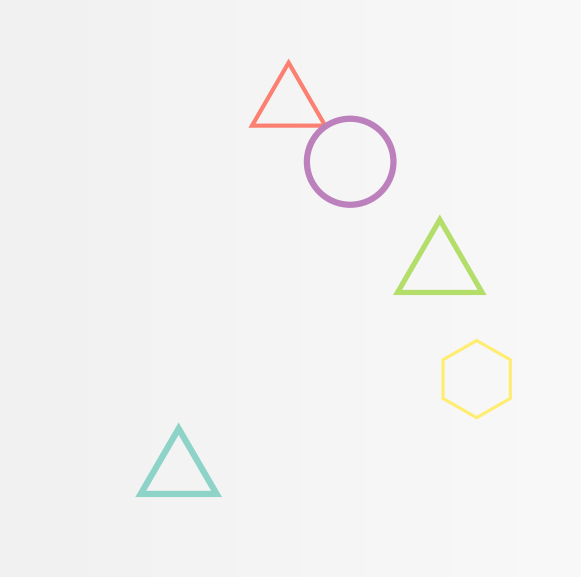[{"shape": "triangle", "thickness": 3, "radius": 0.38, "center": [0.307, 0.182]}, {"shape": "triangle", "thickness": 2, "radius": 0.36, "center": [0.497, 0.818]}, {"shape": "triangle", "thickness": 2.5, "radius": 0.42, "center": [0.757, 0.535]}, {"shape": "circle", "thickness": 3, "radius": 0.37, "center": [0.602, 0.719]}, {"shape": "hexagon", "thickness": 1.5, "radius": 0.33, "center": [0.82, 0.343]}]